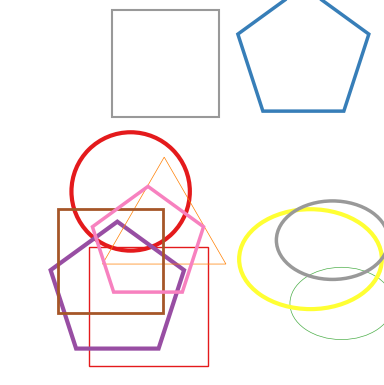[{"shape": "square", "thickness": 1, "radius": 0.77, "center": [0.386, 0.205]}, {"shape": "circle", "thickness": 3, "radius": 0.77, "center": [0.339, 0.503]}, {"shape": "pentagon", "thickness": 2.5, "radius": 0.89, "center": [0.788, 0.856]}, {"shape": "oval", "thickness": 0.5, "radius": 0.67, "center": [0.887, 0.212]}, {"shape": "pentagon", "thickness": 3, "radius": 0.91, "center": [0.305, 0.242]}, {"shape": "triangle", "thickness": 0.5, "radius": 0.93, "center": [0.426, 0.407]}, {"shape": "oval", "thickness": 3, "radius": 0.93, "center": [0.806, 0.327]}, {"shape": "square", "thickness": 2, "radius": 0.68, "center": [0.288, 0.323]}, {"shape": "pentagon", "thickness": 2.5, "radius": 0.76, "center": [0.384, 0.364]}, {"shape": "oval", "thickness": 2.5, "radius": 0.73, "center": [0.863, 0.376]}, {"shape": "square", "thickness": 1.5, "radius": 0.7, "center": [0.429, 0.836]}]